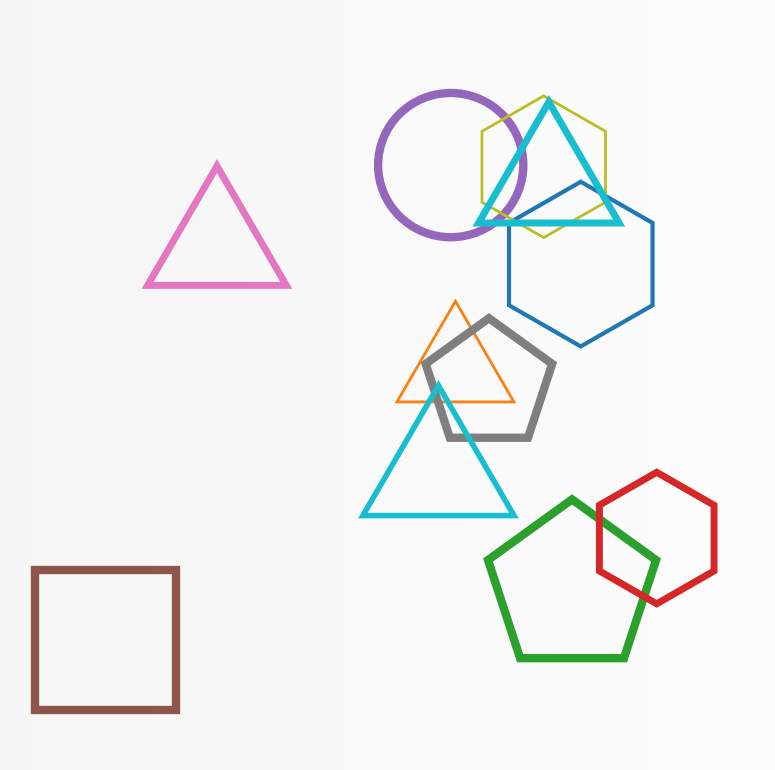[{"shape": "hexagon", "thickness": 1.5, "radius": 0.53, "center": [0.749, 0.657]}, {"shape": "triangle", "thickness": 1, "radius": 0.44, "center": [0.588, 0.522]}, {"shape": "pentagon", "thickness": 3, "radius": 0.57, "center": [0.738, 0.237]}, {"shape": "hexagon", "thickness": 2.5, "radius": 0.43, "center": [0.847, 0.301]}, {"shape": "circle", "thickness": 3, "radius": 0.47, "center": [0.582, 0.786]}, {"shape": "square", "thickness": 3, "radius": 0.45, "center": [0.136, 0.169]}, {"shape": "triangle", "thickness": 2.5, "radius": 0.52, "center": [0.28, 0.681]}, {"shape": "pentagon", "thickness": 3, "radius": 0.43, "center": [0.631, 0.501]}, {"shape": "hexagon", "thickness": 1, "radius": 0.46, "center": [0.702, 0.783]}, {"shape": "triangle", "thickness": 2.5, "radius": 0.52, "center": [0.708, 0.763]}, {"shape": "triangle", "thickness": 2, "radius": 0.56, "center": [0.566, 0.387]}]